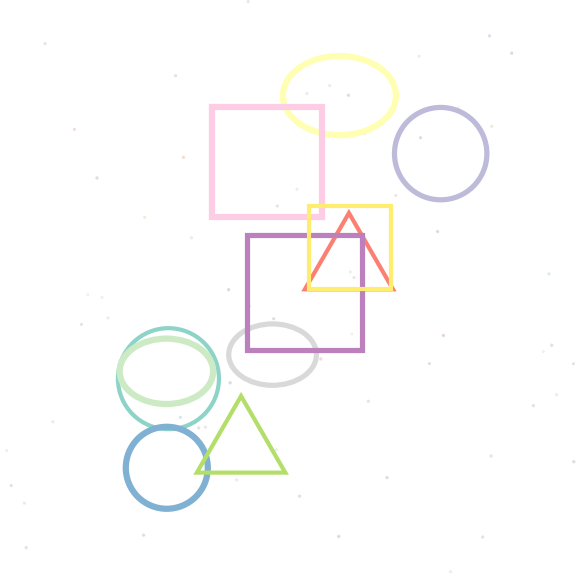[{"shape": "circle", "thickness": 2, "radius": 0.44, "center": [0.292, 0.343]}, {"shape": "oval", "thickness": 3, "radius": 0.49, "center": [0.588, 0.834]}, {"shape": "circle", "thickness": 2.5, "radius": 0.4, "center": [0.763, 0.733]}, {"shape": "triangle", "thickness": 2, "radius": 0.44, "center": [0.604, 0.542]}, {"shape": "circle", "thickness": 3, "radius": 0.35, "center": [0.289, 0.189]}, {"shape": "triangle", "thickness": 2, "radius": 0.44, "center": [0.417, 0.225]}, {"shape": "square", "thickness": 3, "radius": 0.48, "center": [0.462, 0.718]}, {"shape": "oval", "thickness": 2.5, "radius": 0.38, "center": [0.472, 0.385]}, {"shape": "square", "thickness": 2.5, "radius": 0.5, "center": [0.527, 0.493]}, {"shape": "oval", "thickness": 3, "radius": 0.4, "center": [0.288, 0.356]}, {"shape": "square", "thickness": 2, "radius": 0.36, "center": [0.606, 0.57]}]